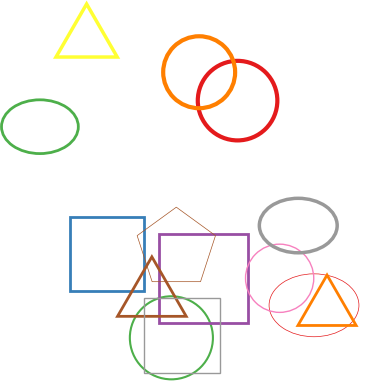[{"shape": "oval", "thickness": 0.5, "radius": 0.58, "center": [0.816, 0.207]}, {"shape": "circle", "thickness": 3, "radius": 0.52, "center": [0.617, 0.739]}, {"shape": "square", "thickness": 2, "radius": 0.48, "center": [0.278, 0.34]}, {"shape": "oval", "thickness": 2, "radius": 0.5, "center": [0.104, 0.671]}, {"shape": "circle", "thickness": 1.5, "radius": 0.54, "center": [0.445, 0.123]}, {"shape": "square", "thickness": 2, "radius": 0.58, "center": [0.528, 0.277]}, {"shape": "triangle", "thickness": 2, "radius": 0.44, "center": [0.849, 0.198]}, {"shape": "circle", "thickness": 3, "radius": 0.47, "center": [0.517, 0.812]}, {"shape": "triangle", "thickness": 2.5, "radius": 0.46, "center": [0.225, 0.898]}, {"shape": "triangle", "thickness": 2, "radius": 0.52, "center": [0.394, 0.23]}, {"shape": "pentagon", "thickness": 0.5, "radius": 0.53, "center": [0.458, 0.355]}, {"shape": "circle", "thickness": 1, "radius": 0.44, "center": [0.726, 0.277]}, {"shape": "square", "thickness": 1, "radius": 0.49, "center": [0.473, 0.129]}, {"shape": "oval", "thickness": 2.5, "radius": 0.51, "center": [0.775, 0.414]}]